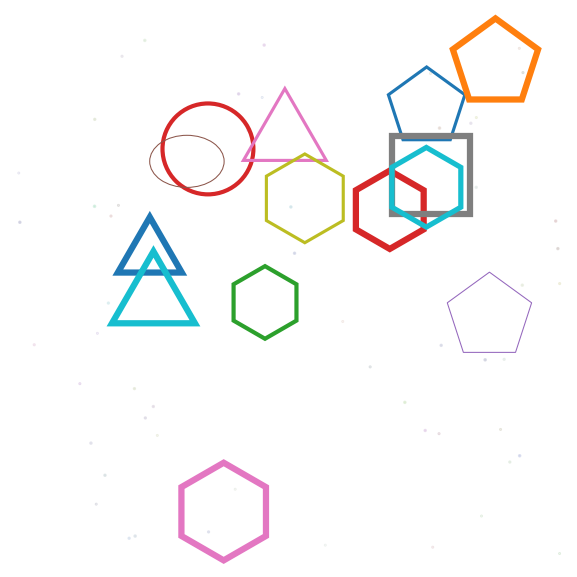[{"shape": "triangle", "thickness": 3, "radius": 0.32, "center": [0.259, 0.559]}, {"shape": "pentagon", "thickness": 1.5, "radius": 0.35, "center": [0.739, 0.814]}, {"shape": "pentagon", "thickness": 3, "radius": 0.39, "center": [0.858, 0.89]}, {"shape": "hexagon", "thickness": 2, "radius": 0.31, "center": [0.459, 0.475]}, {"shape": "hexagon", "thickness": 3, "radius": 0.34, "center": [0.675, 0.636]}, {"shape": "circle", "thickness": 2, "radius": 0.39, "center": [0.36, 0.741]}, {"shape": "pentagon", "thickness": 0.5, "radius": 0.38, "center": [0.848, 0.451]}, {"shape": "oval", "thickness": 0.5, "radius": 0.32, "center": [0.324, 0.72]}, {"shape": "hexagon", "thickness": 3, "radius": 0.42, "center": [0.387, 0.113]}, {"shape": "triangle", "thickness": 1.5, "radius": 0.41, "center": [0.493, 0.763]}, {"shape": "square", "thickness": 3, "radius": 0.34, "center": [0.747, 0.696]}, {"shape": "hexagon", "thickness": 1.5, "radius": 0.38, "center": [0.528, 0.656]}, {"shape": "triangle", "thickness": 3, "radius": 0.41, "center": [0.266, 0.481]}, {"shape": "hexagon", "thickness": 2.5, "radius": 0.34, "center": [0.738, 0.675]}]